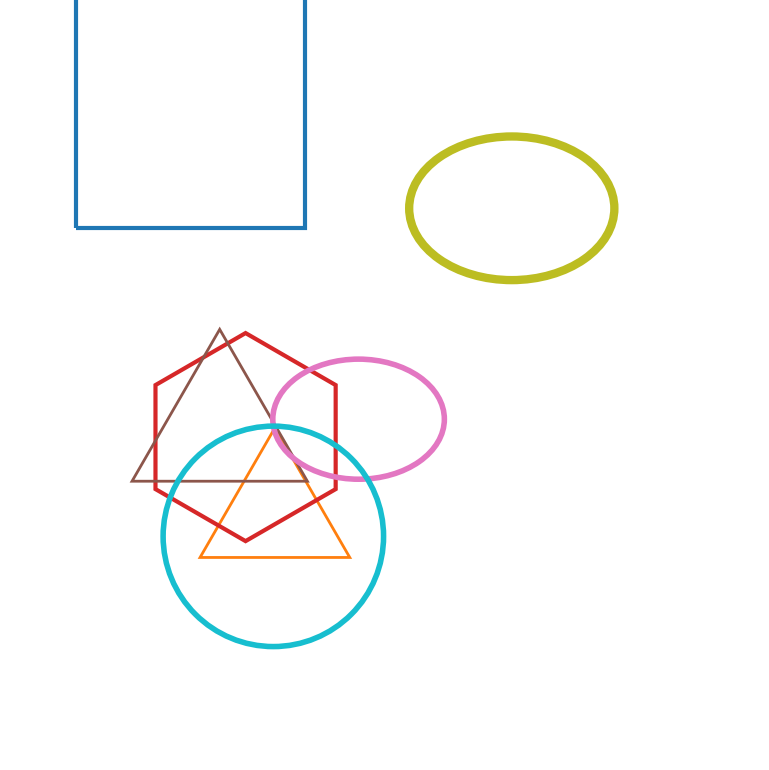[{"shape": "square", "thickness": 1.5, "radius": 0.74, "center": [0.248, 0.853]}, {"shape": "triangle", "thickness": 1, "radius": 0.56, "center": [0.357, 0.332]}, {"shape": "hexagon", "thickness": 1.5, "radius": 0.68, "center": [0.319, 0.432]}, {"shape": "triangle", "thickness": 1, "radius": 0.66, "center": [0.285, 0.441]}, {"shape": "oval", "thickness": 2, "radius": 0.56, "center": [0.466, 0.456]}, {"shape": "oval", "thickness": 3, "radius": 0.67, "center": [0.665, 0.729]}, {"shape": "circle", "thickness": 2, "radius": 0.72, "center": [0.355, 0.303]}]